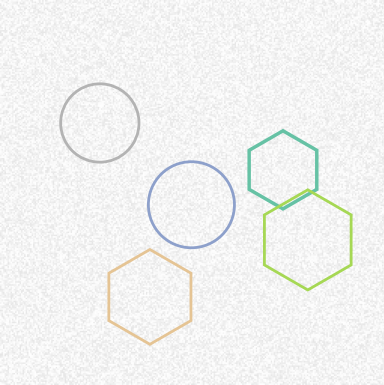[{"shape": "hexagon", "thickness": 2.5, "radius": 0.51, "center": [0.735, 0.559]}, {"shape": "circle", "thickness": 2, "radius": 0.56, "center": [0.497, 0.468]}, {"shape": "hexagon", "thickness": 2, "radius": 0.65, "center": [0.799, 0.377]}, {"shape": "hexagon", "thickness": 2, "radius": 0.62, "center": [0.389, 0.229]}, {"shape": "circle", "thickness": 2, "radius": 0.51, "center": [0.259, 0.681]}]